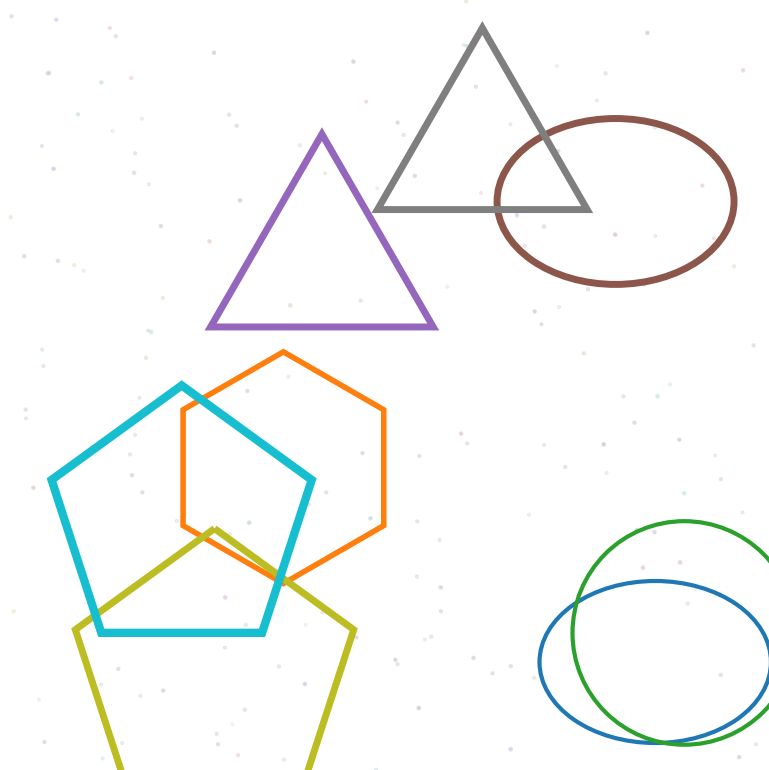[{"shape": "oval", "thickness": 1.5, "radius": 0.75, "center": [0.851, 0.14]}, {"shape": "hexagon", "thickness": 2, "radius": 0.75, "center": [0.368, 0.393]}, {"shape": "circle", "thickness": 1.5, "radius": 0.73, "center": [0.889, 0.178]}, {"shape": "triangle", "thickness": 2.5, "radius": 0.83, "center": [0.418, 0.659]}, {"shape": "oval", "thickness": 2.5, "radius": 0.77, "center": [0.799, 0.738]}, {"shape": "triangle", "thickness": 2.5, "radius": 0.79, "center": [0.626, 0.806]}, {"shape": "pentagon", "thickness": 2.5, "radius": 0.95, "center": [0.279, 0.124]}, {"shape": "pentagon", "thickness": 3, "radius": 0.89, "center": [0.236, 0.322]}]